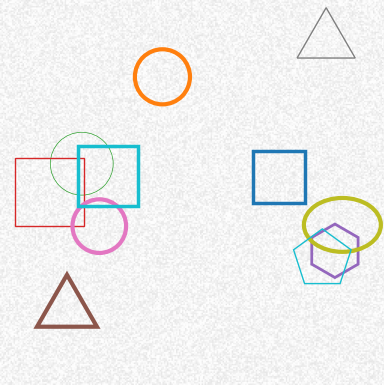[{"shape": "square", "thickness": 2.5, "radius": 0.34, "center": [0.725, 0.54]}, {"shape": "circle", "thickness": 3, "radius": 0.36, "center": [0.422, 0.8]}, {"shape": "circle", "thickness": 0.5, "radius": 0.41, "center": [0.212, 0.575]}, {"shape": "square", "thickness": 1, "radius": 0.45, "center": [0.128, 0.501]}, {"shape": "hexagon", "thickness": 2, "radius": 0.35, "center": [0.87, 0.349]}, {"shape": "triangle", "thickness": 3, "radius": 0.45, "center": [0.174, 0.196]}, {"shape": "circle", "thickness": 3, "radius": 0.35, "center": [0.258, 0.413]}, {"shape": "triangle", "thickness": 1, "radius": 0.44, "center": [0.847, 0.893]}, {"shape": "oval", "thickness": 3, "radius": 0.5, "center": [0.889, 0.416]}, {"shape": "pentagon", "thickness": 1, "radius": 0.39, "center": [0.837, 0.327]}, {"shape": "square", "thickness": 2.5, "radius": 0.39, "center": [0.281, 0.542]}]